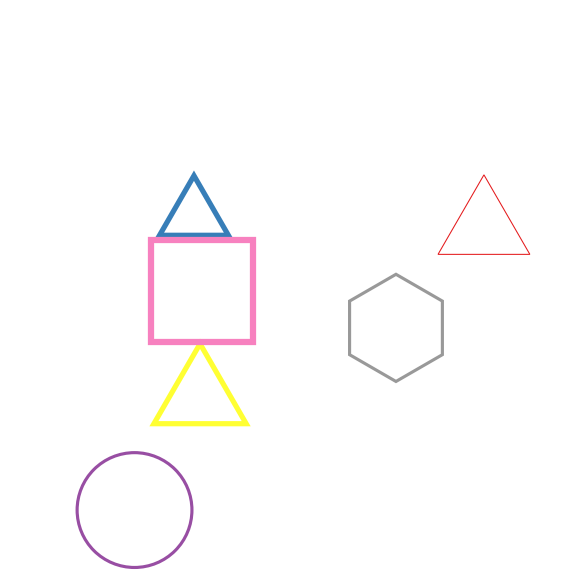[{"shape": "triangle", "thickness": 0.5, "radius": 0.46, "center": [0.838, 0.605]}, {"shape": "triangle", "thickness": 2.5, "radius": 0.34, "center": [0.336, 0.626]}, {"shape": "circle", "thickness": 1.5, "radius": 0.5, "center": [0.233, 0.116]}, {"shape": "triangle", "thickness": 2.5, "radius": 0.46, "center": [0.346, 0.312]}, {"shape": "square", "thickness": 3, "radius": 0.44, "center": [0.349, 0.495]}, {"shape": "hexagon", "thickness": 1.5, "radius": 0.46, "center": [0.686, 0.431]}]